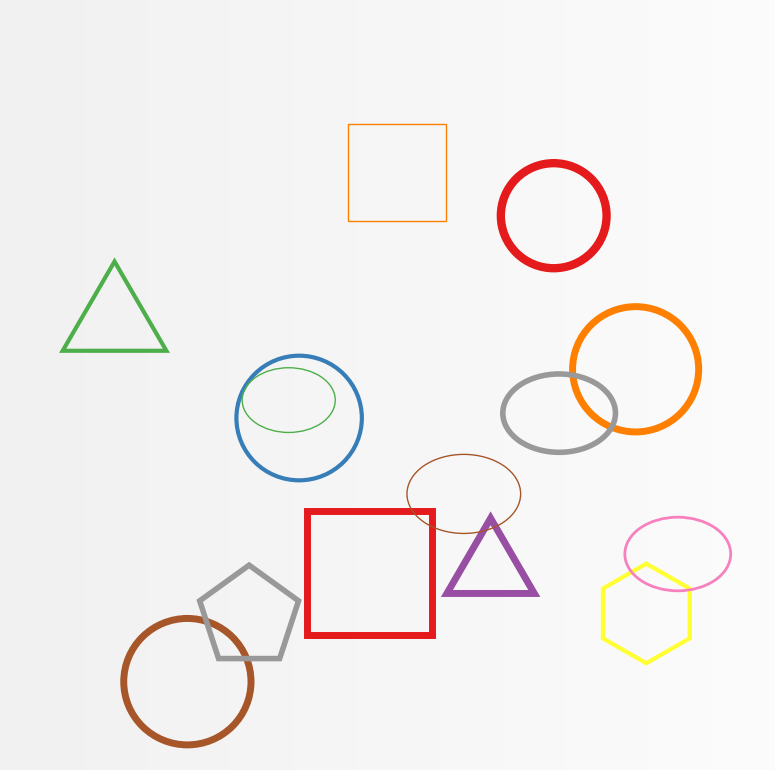[{"shape": "square", "thickness": 2.5, "radius": 0.4, "center": [0.477, 0.256]}, {"shape": "circle", "thickness": 3, "radius": 0.34, "center": [0.714, 0.72]}, {"shape": "circle", "thickness": 1.5, "radius": 0.4, "center": [0.386, 0.457]}, {"shape": "triangle", "thickness": 1.5, "radius": 0.39, "center": [0.148, 0.583]}, {"shape": "oval", "thickness": 0.5, "radius": 0.3, "center": [0.373, 0.48]}, {"shape": "triangle", "thickness": 2.5, "radius": 0.33, "center": [0.633, 0.262]}, {"shape": "circle", "thickness": 2.5, "radius": 0.41, "center": [0.82, 0.52]}, {"shape": "square", "thickness": 0.5, "radius": 0.32, "center": [0.512, 0.776]}, {"shape": "hexagon", "thickness": 1.5, "radius": 0.32, "center": [0.834, 0.203]}, {"shape": "circle", "thickness": 2.5, "radius": 0.41, "center": [0.242, 0.115]}, {"shape": "oval", "thickness": 0.5, "radius": 0.37, "center": [0.598, 0.359]}, {"shape": "oval", "thickness": 1, "radius": 0.34, "center": [0.875, 0.281]}, {"shape": "oval", "thickness": 2, "radius": 0.36, "center": [0.721, 0.463]}, {"shape": "pentagon", "thickness": 2, "radius": 0.34, "center": [0.321, 0.199]}]